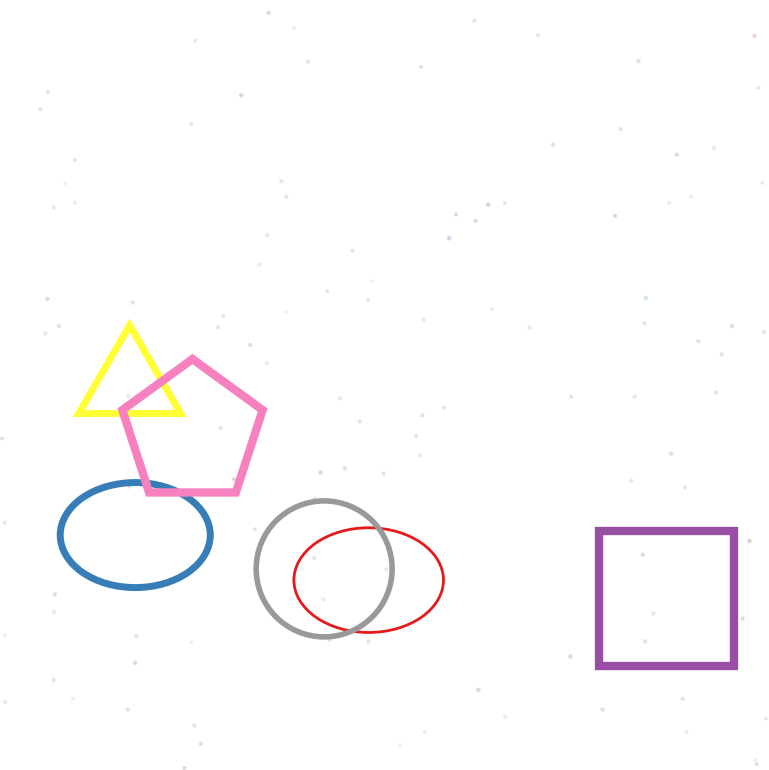[{"shape": "oval", "thickness": 1, "radius": 0.49, "center": [0.479, 0.247]}, {"shape": "oval", "thickness": 2.5, "radius": 0.49, "center": [0.176, 0.305]}, {"shape": "square", "thickness": 3, "radius": 0.44, "center": [0.865, 0.223]}, {"shape": "triangle", "thickness": 2.5, "radius": 0.38, "center": [0.168, 0.501]}, {"shape": "pentagon", "thickness": 3, "radius": 0.48, "center": [0.25, 0.438]}, {"shape": "circle", "thickness": 2, "radius": 0.44, "center": [0.421, 0.261]}]